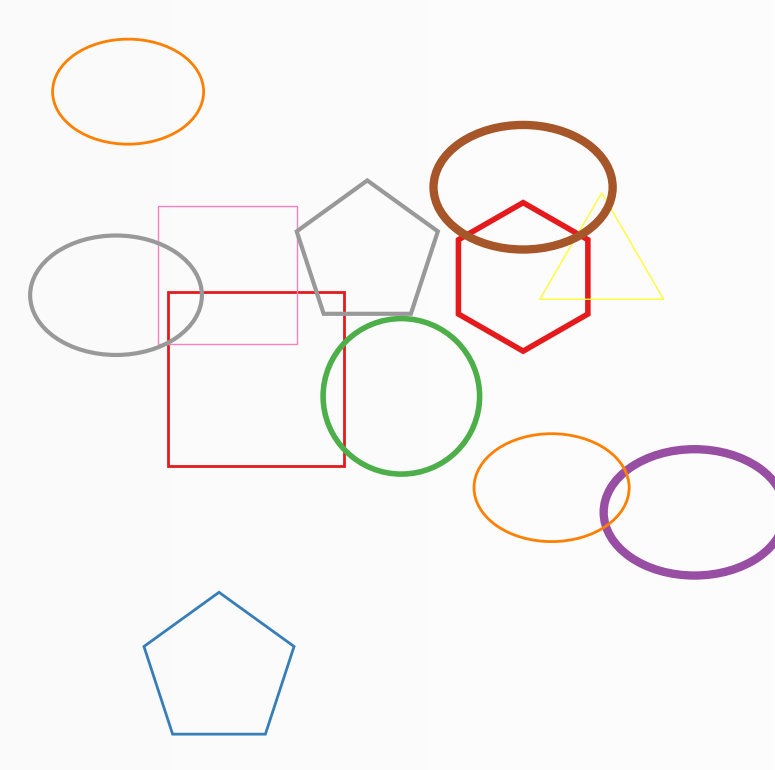[{"shape": "hexagon", "thickness": 2, "radius": 0.48, "center": [0.675, 0.64]}, {"shape": "square", "thickness": 1, "radius": 0.57, "center": [0.33, 0.508]}, {"shape": "pentagon", "thickness": 1, "radius": 0.51, "center": [0.283, 0.129]}, {"shape": "circle", "thickness": 2, "radius": 0.5, "center": [0.518, 0.485]}, {"shape": "oval", "thickness": 3, "radius": 0.59, "center": [0.896, 0.335]}, {"shape": "oval", "thickness": 1, "radius": 0.49, "center": [0.165, 0.881]}, {"shape": "oval", "thickness": 1, "radius": 0.5, "center": [0.712, 0.367]}, {"shape": "triangle", "thickness": 0.5, "radius": 0.46, "center": [0.776, 0.657]}, {"shape": "oval", "thickness": 3, "radius": 0.58, "center": [0.675, 0.757]}, {"shape": "square", "thickness": 0.5, "radius": 0.45, "center": [0.294, 0.643]}, {"shape": "pentagon", "thickness": 1.5, "radius": 0.48, "center": [0.474, 0.67]}, {"shape": "oval", "thickness": 1.5, "radius": 0.55, "center": [0.15, 0.617]}]